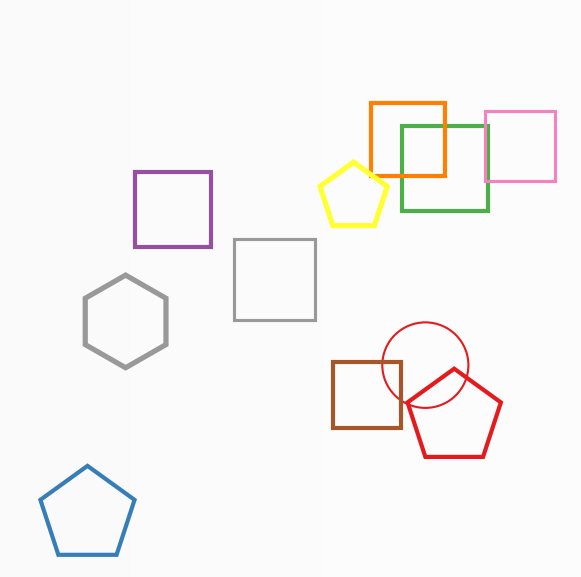[{"shape": "circle", "thickness": 1, "radius": 0.37, "center": [0.732, 0.367]}, {"shape": "pentagon", "thickness": 2, "radius": 0.42, "center": [0.781, 0.276]}, {"shape": "pentagon", "thickness": 2, "radius": 0.43, "center": [0.15, 0.107]}, {"shape": "square", "thickness": 2, "radius": 0.37, "center": [0.766, 0.707]}, {"shape": "square", "thickness": 2, "radius": 0.33, "center": [0.298, 0.636]}, {"shape": "square", "thickness": 2, "radius": 0.32, "center": [0.701, 0.757]}, {"shape": "pentagon", "thickness": 2.5, "radius": 0.3, "center": [0.608, 0.658]}, {"shape": "square", "thickness": 2, "radius": 0.29, "center": [0.631, 0.315]}, {"shape": "square", "thickness": 1.5, "radius": 0.3, "center": [0.894, 0.746]}, {"shape": "hexagon", "thickness": 2.5, "radius": 0.4, "center": [0.216, 0.443]}, {"shape": "square", "thickness": 1.5, "radius": 0.35, "center": [0.472, 0.515]}]